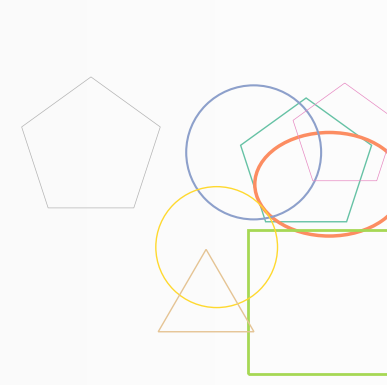[{"shape": "pentagon", "thickness": 1, "radius": 0.89, "center": [0.79, 0.568]}, {"shape": "oval", "thickness": 2.5, "radius": 0.96, "center": [0.85, 0.521]}, {"shape": "circle", "thickness": 1.5, "radius": 0.87, "center": [0.655, 0.604]}, {"shape": "pentagon", "thickness": 0.5, "radius": 0.7, "center": [0.89, 0.644]}, {"shape": "square", "thickness": 2, "radius": 0.93, "center": [0.826, 0.216]}, {"shape": "circle", "thickness": 1, "radius": 0.79, "center": [0.559, 0.358]}, {"shape": "triangle", "thickness": 1, "radius": 0.71, "center": [0.532, 0.21]}, {"shape": "pentagon", "thickness": 0.5, "radius": 0.94, "center": [0.235, 0.612]}]